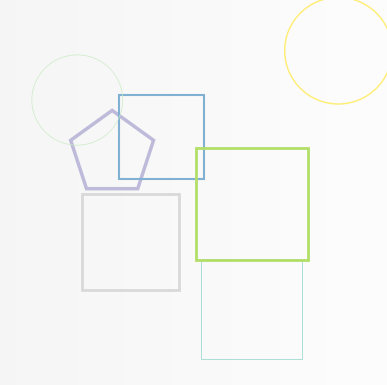[{"shape": "square", "thickness": 0.5, "radius": 0.65, "center": [0.649, 0.198]}, {"shape": "pentagon", "thickness": 2.5, "radius": 0.56, "center": [0.289, 0.601]}, {"shape": "square", "thickness": 1.5, "radius": 0.55, "center": [0.417, 0.644]}, {"shape": "square", "thickness": 2, "radius": 0.73, "center": [0.65, 0.47]}, {"shape": "square", "thickness": 2, "radius": 0.63, "center": [0.337, 0.372]}, {"shape": "circle", "thickness": 0.5, "radius": 0.59, "center": [0.199, 0.74]}, {"shape": "circle", "thickness": 1, "radius": 0.69, "center": [0.873, 0.868]}]